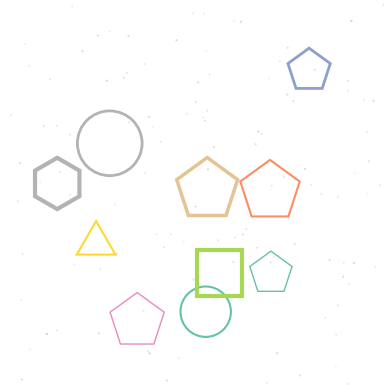[{"shape": "circle", "thickness": 1.5, "radius": 0.33, "center": [0.534, 0.19]}, {"shape": "pentagon", "thickness": 1, "radius": 0.29, "center": [0.704, 0.29]}, {"shape": "pentagon", "thickness": 1.5, "radius": 0.41, "center": [0.701, 0.503]}, {"shape": "pentagon", "thickness": 2, "radius": 0.29, "center": [0.803, 0.817]}, {"shape": "pentagon", "thickness": 1, "radius": 0.37, "center": [0.356, 0.166]}, {"shape": "square", "thickness": 3, "radius": 0.3, "center": [0.57, 0.291]}, {"shape": "triangle", "thickness": 1.5, "radius": 0.29, "center": [0.25, 0.368]}, {"shape": "pentagon", "thickness": 2.5, "radius": 0.42, "center": [0.538, 0.508]}, {"shape": "circle", "thickness": 2, "radius": 0.42, "center": [0.285, 0.628]}, {"shape": "hexagon", "thickness": 3, "radius": 0.33, "center": [0.149, 0.524]}]